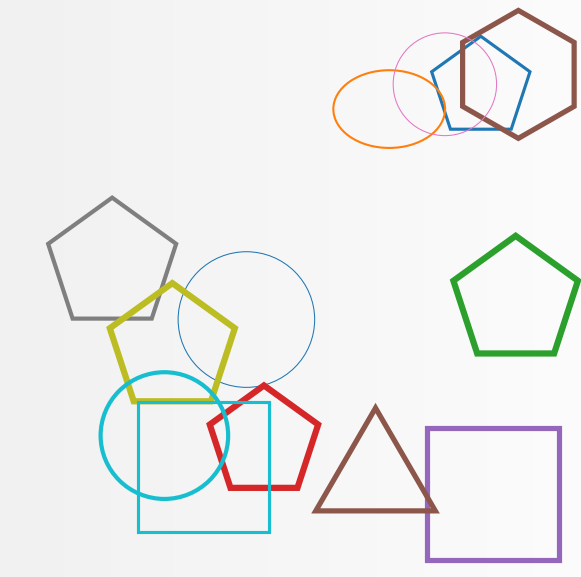[{"shape": "circle", "thickness": 0.5, "radius": 0.59, "center": [0.424, 0.446]}, {"shape": "pentagon", "thickness": 1.5, "radius": 0.44, "center": [0.827, 0.847]}, {"shape": "oval", "thickness": 1, "radius": 0.48, "center": [0.67, 0.81]}, {"shape": "pentagon", "thickness": 3, "radius": 0.56, "center": [0.887, 0.478]}, {"shape": "pentagon", "thickness": 3, "radius": 0.49, "center": [0.454, 0.234]}, {"shape": "square", "thickness": 2.5, "radius": 0.57, "center": [0.848, 0.144]}, {"shape": "hexagon", "thickness": 2.5, "radius": 0.55, "center": [0.892, 0.87]}, {"shape": "triangle", "thickness": 2.5, "radius": 0.59, "center": [0.646, 0.174]}, {"shape": "circle", "thickness": 0.5, "radius": 0.44, "center": [0.765, 0.853]}, {"shape": "pentagon", "thickness": 2, "radius": 0.58, "center": [0.193, 0.541]}, {"shape": "pentagon", "thickness": 3, "radius": 0.57, "center": [0.296, 0.396]}, {"shape": "circle", "thickness": 2, "radius": 0.55, "center": [0.283, 0.245]}, {"shape": "square", "thickness": 1.5, "radius": 0.57, "center": [0.35, 0.191]}]